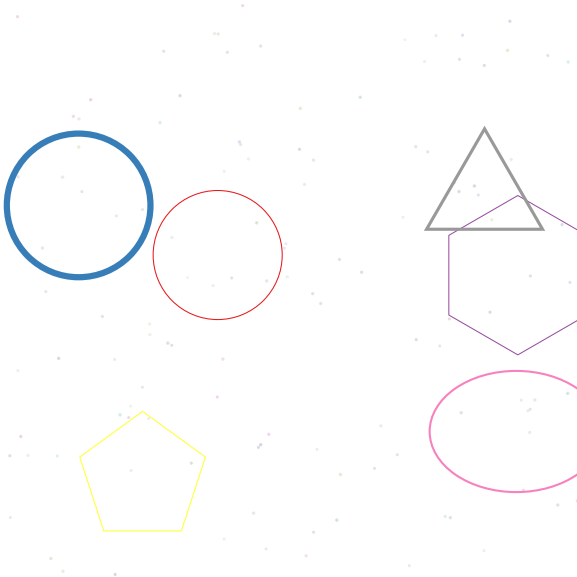[{"shape": "circle", "thickness": 0.5, "radius": 0.56, "center": [0.377, 0.558]}, {"shape": "circle", "thickness": 3, "radius": 0.62, "center": [0.136, 0.643]}, {"shape": "hexagon", "thickness": 0.5, "radius": 0.69, "center": [0.897, 0.523]}, {"shape": "pentagon", "thickness": 0.5, "radius": 0.57, "center": [0.247, 0.172]}, {"shape": "oval", "thickness": 1, "radius": 0.75, "center": [0.894, 0.252]}, {"shape": "triangle", "thickness": 1.5, "radius": 0.58, "center": [0.839, 0.66]}]